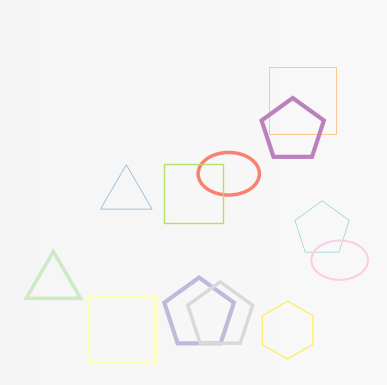[{"shape": "pentagon", "thickness": 0.5, "radius": 0.37, "center": [0.831, 0.405]}, {"shape": "square", "thickness": 2, "radius": 0.43, "center": [0.313, 0.145]}, {"shape": "pentagon", "thickness": 3, "radius": 0.47, "center": [0.514, 0.185]}, {"shape": "oval", "thickness": 2.5, "radius": 0.4, "center": [0.59, 0.549]}, {"shape": "triangle", "thickness": 0.5, "radius": 0.38, "center": [0.326, 0.495]}, {"shape": "square", "thickness": 0.5, "radius": 0.43, "center": [0.78, 0.74]}, {"shape": "square", "thickness": 1, "radius": 0.39, "center": [0.499, 0.497]}, {"shape": "oval", "thickness": 1.5, "radius": 0.37, "center": [0.876, 0.324]}, {"shape": "pentagon", "thickness": 2.5, "radius": 0.44, "center": [0.568, 0.18]}, {"shape": "pentagon", "thickness": 3, "radius": 0.42, "center": [0.755, 0.661]}, {"shape": "triangle", "thickness": 2.5, "radius": 0.41, "center": [0.138, 0.266]}, {"shape": "hexagon", "thickness": 1, "radius": 0.38, "center": [0.742, 0.143]}]